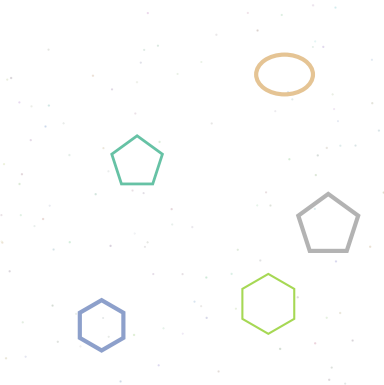[{"shape": "pentagon", "thickness": 2, "radius": 0.35, "center": [0.356, 0.578]}, {"shape": "hexagon", "thickness": 3, "radius": 0.33, "center": [0.264, 0.155]}, {"shape": "hexagon", "thickness": 1.5, "radius": 0.39, "center": [0.697, 0.211]}, {"shape": "oval", "thickness": 3, "radius": 0.37, "center": [0.739, 0.807]}, {"shape": "pentagon", "thickness": 3, "radius": 0.41, "center": [0.853, 0.414]}]